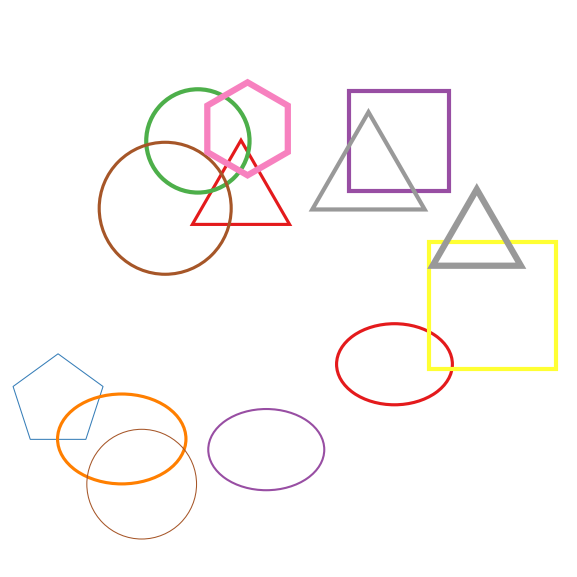[{"shape": "oval", "thickness": 1.5, "radius": 0.5, "center": [0.683, 0.368]}, {"shape": "triangle", "thickness": 1.5, "radius": 0.49, "center": [0.417, 0.659]}, {"shape": "pentagon", "thickness": 0.5, "radius": 0.41, "center": [0.101, 0.305]}, {"shape": "circle", "thickness": 2, "radius": 0.45, "center": [0.343, 0.755]}, {"shape": "square", "thickness": 2, "radius": 0.43, "center": [0.691, 0.755]}, {"shape": "oval", "thickness": 1, "radius": 0.5, "center": [0.461, 0.221]}, {"shape": "oval", "thickness": 1.5, "radius": 0.56, "center": [0.211, 0.239]}, {"shape": "square", "thickness": 2, "radius": 0.55, "center": [0.852, 0.47]}, {"shape": "circle", "thickness": 0.5, "radius": 0.47, "center": [0.245, 0.161]}, {"shape": "circle", "thickness": 1.5, "radius": 0.57, "center": [0.286, 0.638]}, {"shape": "hexagon", "thickness": 3, "radius": 0.4, "center": [0.429, 0.776]}, {"shape": "triangle", "thickness": 3, "radius": 0.44, "center": [0.826, 0.583]}, {"shape": "triangle", "thickness": 2, "radius": 0.56, "center": [0.638, 0.693]}]